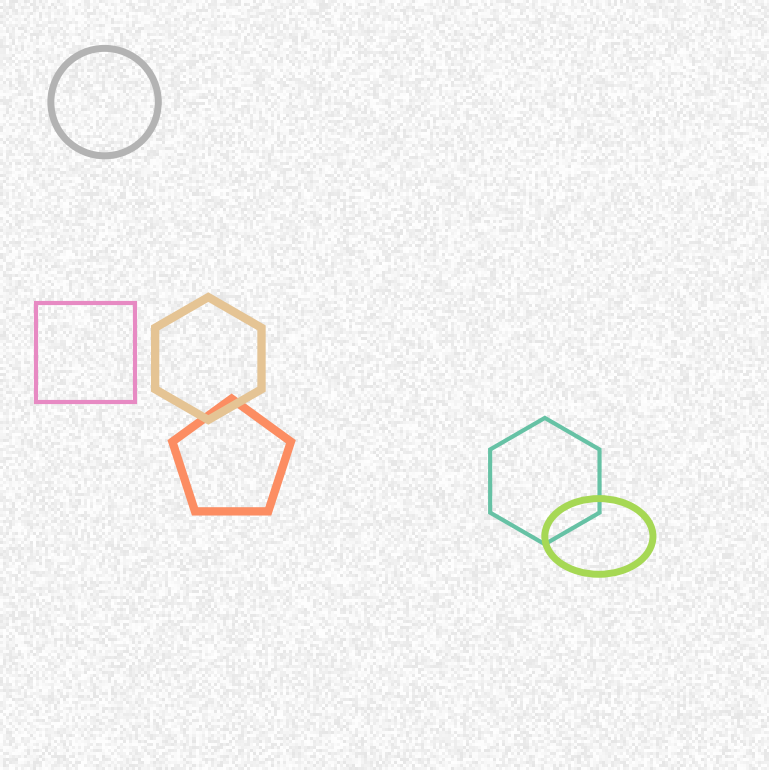[{"shape": "hexagon", "thickness": 1.5, "radius": 0.41, "center": [0.708, 0.375]}, {"shape": "pentagon", "thickness": 3, "radius": 0.4, "center": [0.301, 0.401]}, {"shape": "square", "thickness": 1.5, "radius": 0.32, "center": [0.112, 0.542]}, {"shape": "oval", "thickness": 2.5, "radius": 0.35, "center": [0.778, 0.303]}, {"shape": "hexagon", "thickness": 3, "radius": 0.4, "center": [0.271, 0.534]}, {"shape": "circle", "thickness": 2.5, "radius": 0.35, "center": [0.136, 0.867]}]